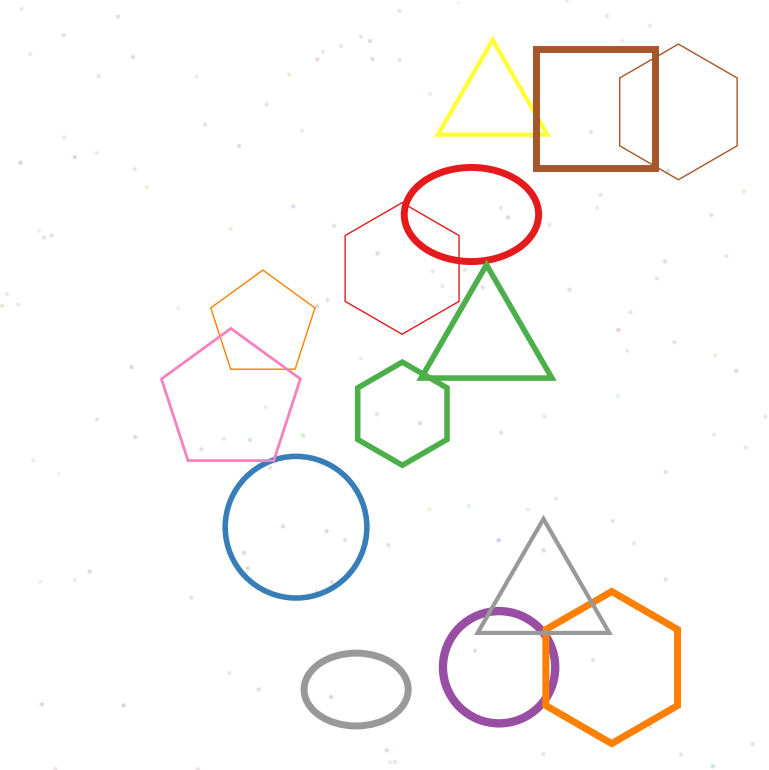[{"shape": "hexagon", "thickness": 0.5, "radius": 0.43, "center": [0.522, 0.651]}, {"shape": "oval", "thickness": 2.5, "radius": 0.44, "center": [0.612, 0.721]}, {"shape": "circle", "thickness": 2, "radius": 0.46, "center": [0.384, 0.315]}, {"shape": "triangle", "thickness": 2, "radius": 0.49, "center": [0.632, 0.558]}, {"shape": "hexagon", "thickness": 2, "radius": 0.33, "center": [0.523, 0.463]}, {"shape": "circle", "thickness": 3, "radius": 0.36, "center": [0.648, 0.133]}, {"shape": "pentagon", "thickness": 0.5, "radius": 0.36, "center": [0.341, 0.578]}, {"shape": "hexagon", "thickness": 2.5, "radius": 0.49, "center": [0.794, 0.133]}, {"shape": "triangle", "thickness": 1.5, "radius": 0.41, "center": [0.64, 0.866]}, {"shape": "square", "thickness": 2.5, "radius": 0.38, "center": [0.773, 0.859]}, {"shape": "hexagon", "thickness": 0.5, "radius": 0.44, "center": [0.881, 0.855]}, {"shape": "pentagon", "thickness": 1, "radius": 0.47, "center": [0.3, 0.479]}, {"shape": "triangle", "thickness": 1.5, "radius": 0.49, "center": [0.706, 0.227]}, {"shape": "oval", "thickness": 2.5, "radius": 0.34, "center": [0.463, 0.104]}]